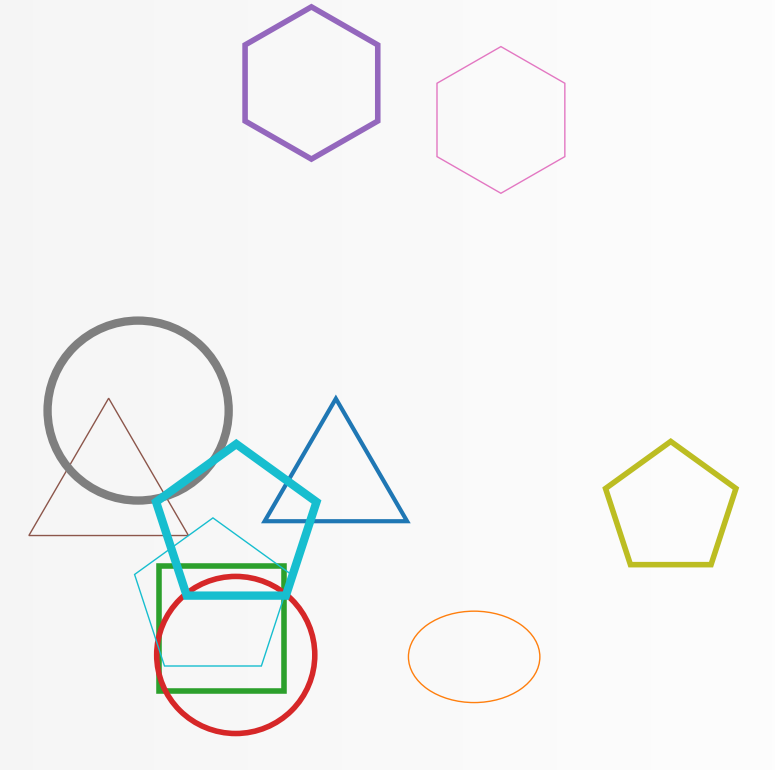[{"shape": "triangle", "thickness": 1.5, "radius": 0.53, "center": [0.433, 0.376]}, {"shape": "oval", "thickness": 0.5, "radius": 0.42, "center": [0.612, 0.147]}, {"shape": "square", "thickness": 2, "radius": 0.4, "center": [0.286, 0.184]}, {"shape": "circle", "thickness": 2, "radius": 0.51, "center": [0.304, 0.149]}, {"shape": "hexagon", "thickness": 2, "radius": 0.49, "center": [0.402, 0.892]}, {"shape": "triangle", "thickness": 0.5, "radius": 0.59, "center": [0.14, 0.364]}, {"shape": "hexagon", "thickness": 0.5, "radius": 0.48, "center": [0.646, 0.844]}, {"shape": "circle", "thickness": 3, "radius": 0.58, "center": [0.178, 0.467]}, {"shape": "pentagon", "thickness": 2, "radius": 0.44, "center": [0.865, 0.338]}, {"shape": "pentagon", "thickness": 0.5, "radius": 0.53, "center": [0.275, 0.221]}, {"shape": "pentagon", "thickness": 3, "radius": 0.54, "center": [0.305, 0.315]}]